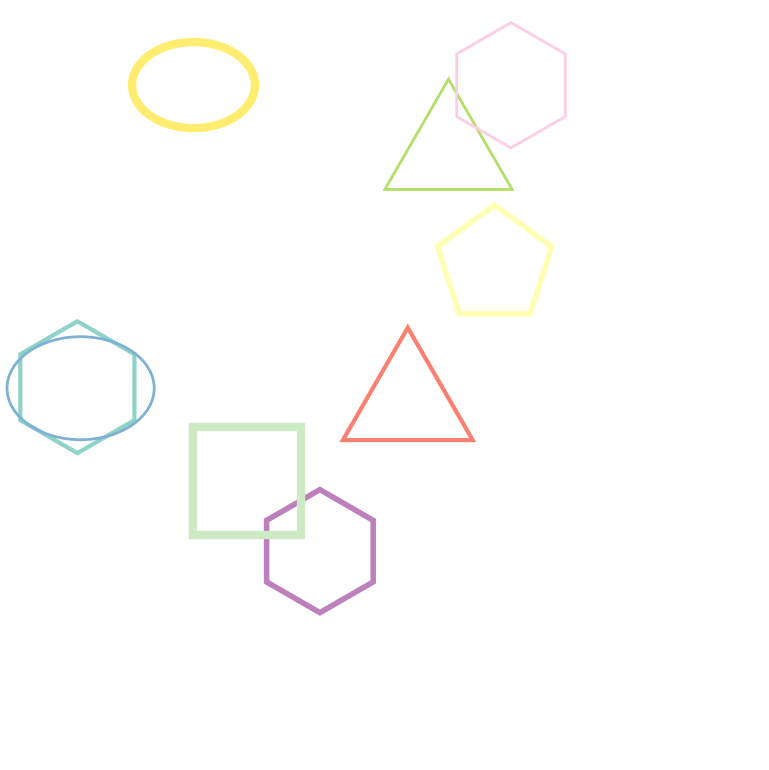[{"shape": "hexagon", "thickness": 1.5, "radius": 0.43, "center": [0.1, 0.497]}, {"shape": "pentagon", "thickness": 2, "radius": 0.39, "center": [0.642, 0.656]}, {"shape": "triangle", "thickness": 1.5, "radius": 0.49, "center": [0.53, 0.477]}, {"shape": "oval", "thickness": 1, "radius": 0.48, "center": [0.105, 0.496]}, {"shape": "triangle", "thickness": 1, "radius": 0.48, "center": [0.582, 0.802]}, {"shape": "hexagon", "thickness": 1, "radius": 0.41, "center": [0.664, 0.889]}, {"shape": "hexagon", "thickness": 2, "radius": 0.4, "center": [0.415, 0.284]}, {"shape": "square", "thickness": 3, "radius": 0.35, "center": [0.321, 0.376]}, {"shape": "oval", "thickness": 3, "radius": 0.4, "center": [0.251, 0.89]}]